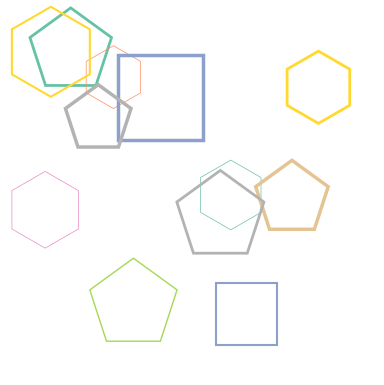[{"shape": "hexagon", "thickness": 0.5, "radius": 0.45, "center": [0.6, 0.494]}, {"shape": "pentagon", "thickness": 2, "radius": 0.56, "center": [0.184, 0.868]}, {"shape": "hexagon", "thickness": 0.5, "radius": 0.41, "center": [0.295, 0.8]}, {"shape": "square", "thickness": 1.5, "radius": 0.4, "center": [0.64, 0.185]}, {"shape": "square", "thickness": 2.5, "radius": 0.55, "center": [0.417, 0.746]}, {"shape": "hexagon", "thickness": 0.5, "radius": 0.5, "center": [0.117, 0.455]}, {"shape": "pentagon", "thickness": 1, "radius": 0.6, "center": [0.347, 0.21]}, {"shape": "hexagon", "thickness": 2, "radius": 0.47, "center": [0.827, 0.773]}, {"shape": "hexagon", "thickness": 1.5, "radius": 0.58, "center": [0.132, 0.865]}, {"shape": "pentagon", "thickness": 2.5, "radius": 0.5, "center": [0.758, 0.484]}, {"shape": "pentagon", "thickness": 2.5, "radius": 0.45, "center": [0.255, 0.691]}, {"shape": "pentagon", "thickness": 2, "radius": 0.59, "center": [0.572, 0.439]}]